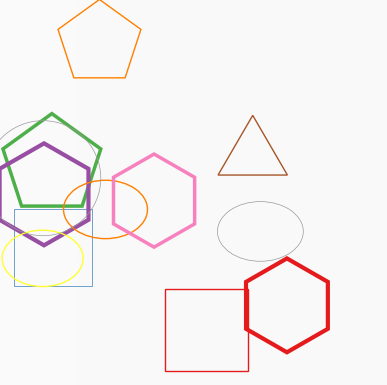[{"shape": "hexagon", "thickness": 3, "radius": 0.61, "center": [0.74, 0.207]}, {"shape": "square", "thickness": 1, "radius": 0.53, "center": [0.534, 0.144]}, {"shape": "square", "thickness": 0.5, "radius": 0.5, "center": [0.137, 0.357]}, {"shape": "pentagon", "thickness": 2.5, "radius": 0.66, "center": [0.134, 0.572]}, {"shape": "hexagon", "thickness": 3, "radius": 0.66, "center": [0.114, 0.495]}, {"shape": "oval", "thickness": 1, "radius": 0.54, "center": [0.272, 0.456]}, {"shape": "pentagon", "thickness": 1, "radius": 0.56, "center": [0.257, 0.889]}, {"shape": "oval", "thickness": 1, "radius": 0.52, "center": [0.11, 0.329]}, {"shape": "triangle", "thickness": 1, "radius": 0.52, "center": [0.652, 0.597]}, {"shape": "hexagon", "thickness": 2.5, "radius": 0.6, "center": [0.398, 0.479]}, {"shape": "circle", "thickness": 0.5, "radius": 0.75, "center": [0.111, 0.537]}, {"shape": "oval", "thickness": 0.5, "radius": 0.55, "center": [0.672, 0.399]}]